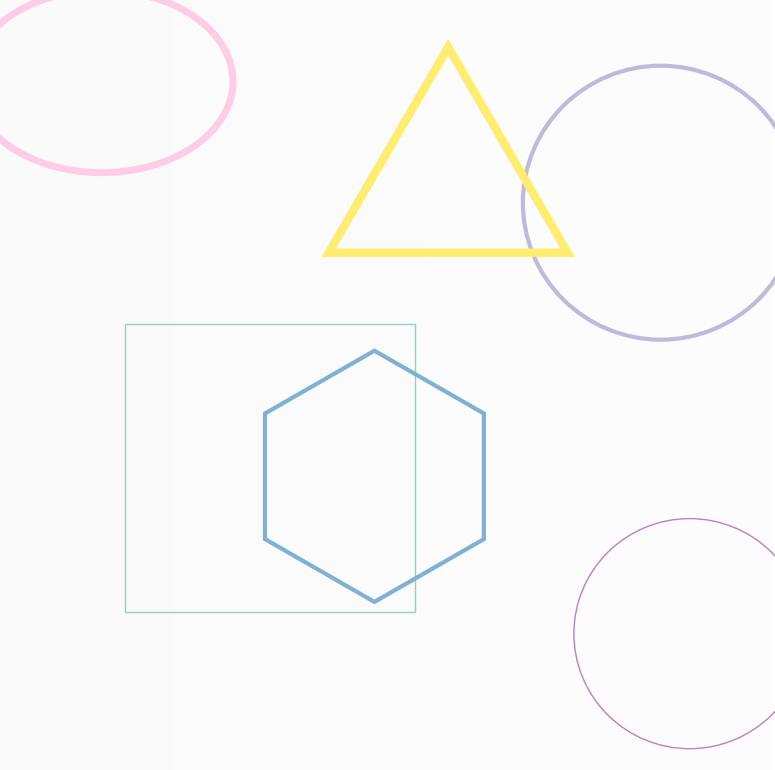[{"shape": "square", "thickness": 0.5, "radius": 0.93, "center": [0.348, 0.392]}, {"shape": "circle", "thickness": 1.5, "radius": 0.89, "center": [0.853, 0.737]}, {"shape": "hexagon", "thickness": 1.5, "radius": 0.82, "center": [0.483, 0.381]}, {"shape": "oval", "thickness": 2.5, "radius": 0.85, "center": [0.131, 0.894]}, {"shape": "circle", "thickness": 0.5, "radius": 0.75, "center": [0.89, 0.177]}, {"shape": "triangle", "thickness": 3, "radius": 0.89, "center": [0.578, 0.761]}]